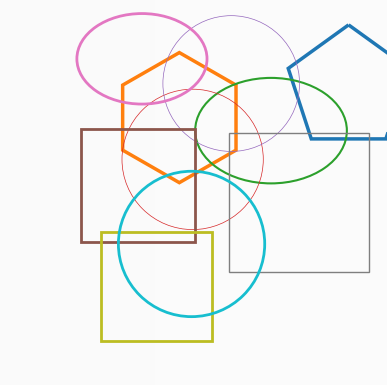[{"shape": "pentagon", "thickness": 2.5, "radius": 0.82, "center": [0.9, 0.772]}, {"shape": "hexagon", "thickness": 2.5, "radius": 0.84, "center": [0.463, 0.694]}, {"shape": "oval", "thickness": 1.5, "radius": 0.98, "center": [0.699, 0.661]}, {"shape": "circle", "thickness": 0.5, "radius": 0.91, "center": [0.497, 0.586]}, {"shape": "circle", "thickness": 0.5, "radius": 0.88, "center": [0.597, 0.783]}, {"shape": "square", "thickness": 2, "radius": 0.73, "center": [0.355, 0.519]}, {"shape": "oval", "thickness": 2, "radius": 0.84, "center": [0.366, 0.847]}, {"shape": "square", "thickness": 1, "radius": 0.9, "center": [0.772, 0.474]}, {"shape": "square", "thickness": 2, "radius": 0.71, "center": [0.403, 0.256]}, {"shape": "circle", "thickness": 2, "radius": 0.94, "center": [0.494, 0.366]}]